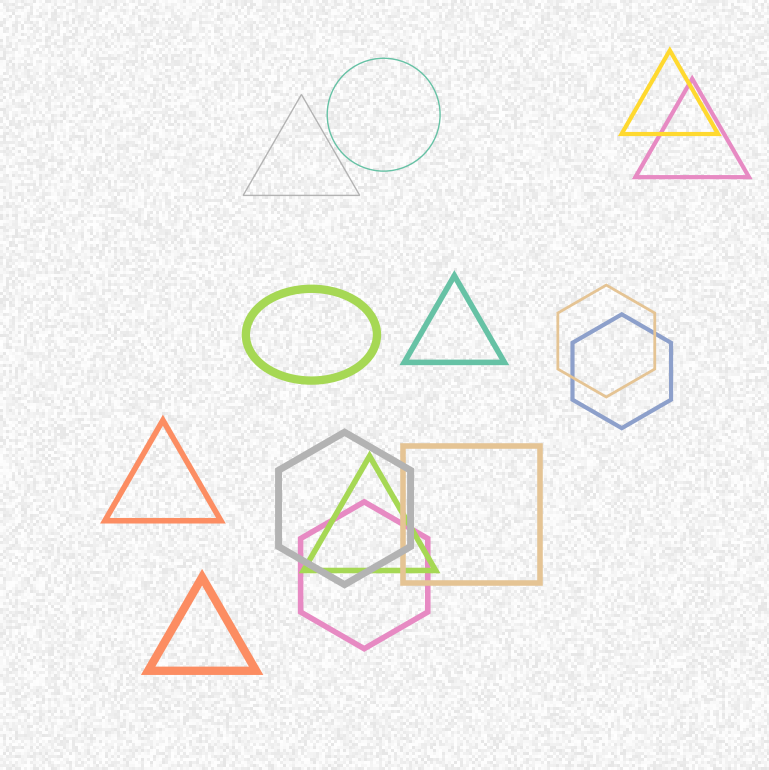[{"shape": "triangle", "thickness": 2, "radius": 0.38, "center": [0.59, 0.567]}, {"shape": "circle", "thickness": 0.5, "radius": 0.37, "center": [0.498, 0.851]}, {"shape": "triangle", "thickness": 2, "radius": 0.44, "center": [0.212, 0.367]}, {"shape": "triangle", "thickness": 3, "radius": 0.4, "center": [0.262, 0.169]}, {"shape": "hexagon", "thickness": 1.5, "radius": 0.37, "center": [0.808, 0.518]}, {"shape": "hexagon", "thickness": 2, "radius": 0.48, "center": [0.473, 0.253]}, {"shape": "triangle", "thickness": 1.5, "radius": 0.43, "center": [0.899, 0.813]}, {"shape": "triangle", "thickness": 2, "radius": 0.5, "center": [0.48, 0.309]}, {"shape": "oval", "thickness": 3, "radius": 0.43, "center": [0.404, 0.565]}, {"shape": "triangle", "thickness": 1.5, "radius": 0.36, "center": [0.87, 0.862]}, {"shape": "hexagon", "thickness": 1, "radius": 0.36, "center": [0.787, 0.557]}, {"shape": "square", "thickness": 2, "radius": 0.45, "center": [0.612, 0.332]}, {"shape": "triangle", "thickness": 0.5, "radius": 0.44, "center": [0.391, 0.79]}, {"shape": "hexagon", "thickness": 2.5, "radius": 0.49, "center": [0.447, 0.34]}]